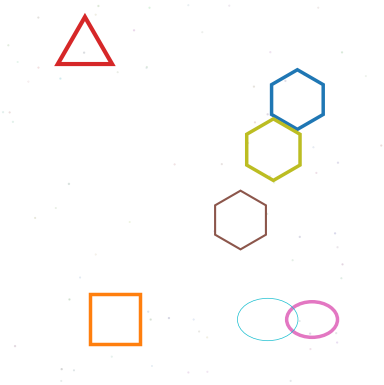[{"shape": "hexagon", "thickness": 2.5, "radius": 0.39, "center": [0.772, 0.741]}, {"shape": "square", "thickness": 2.5, "radius": 0.33, "center": [0.299, 0.171]}, {"shape": "triangle", "thickness": 3, "radius": 0.41, "center": [0.221, 0.874]}, {"shape": "hexagon", "thickness": 1.5, "radius": 0.38, "center": [0.625, 0.429]}, {"shape": "oval", "thickness": 2.5, "radius": 0.33, "center": [0.811, 0.17]}, {"shape": "hexagon", "thickness": 2.5, "radius": 0.4, "center": [0.71, 0.611]}, {"shape": "oval", "thickness": 0.5, "radius": 0.39, "center": [0.695, 0.17]}]